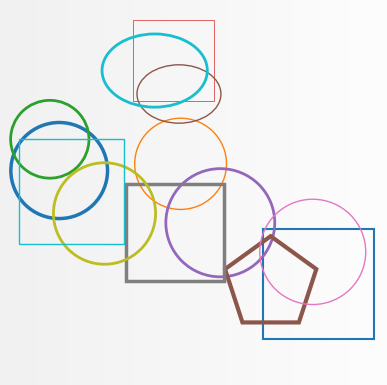[{"shape": "square", "thickness": 1.5, "radius": 0.71, "center": [0.822, 0.262]}, {"shape": "circle", "thickness": 2.5, "radius": 0.62, "center": [0.153, 0.557]}, {"shape": "circle", "thickness": 1, "radius": 0.59, "center": [0.466, 0.574]}, {"shape": "circle", "thickness": 2, "radius": 0.51, "center": [0.129, 0.638]}, {"shape": "square", "thickness": 0.5, "radius": 0.52, "center": [0.447, 0.843]}, {"shape": "circle", "thickness": 2, "radius": 0.7, "center": [0.568, 0.421]}, {"shape": "pentagon", "thickness": 3, "radius": 0.62, "center": [0.699, 0.263]}, {"shape": "oval", "thickness": 1, "radius": 0.54, "center": [0.462, 0.756]}, {"shape": "circle", "thickness": 1, "radius": 0.68, "center": [0.807, 0.346]}, {"shape": "square", "thickness": 2.5, "radius": 0.63, "center": [0.452, 0.397]}, {"shape": "circle", "thickness": 2, "radius": 0.66, "center": [0.27, 0.445]}, {"shape": "square", "thickness": 1, "radius": 0.68, "center": [0.184, 0.503]}, {"shape": "oval", "thickness": 2, "radius": 0.68, "center": [0.399, 0.817]}]